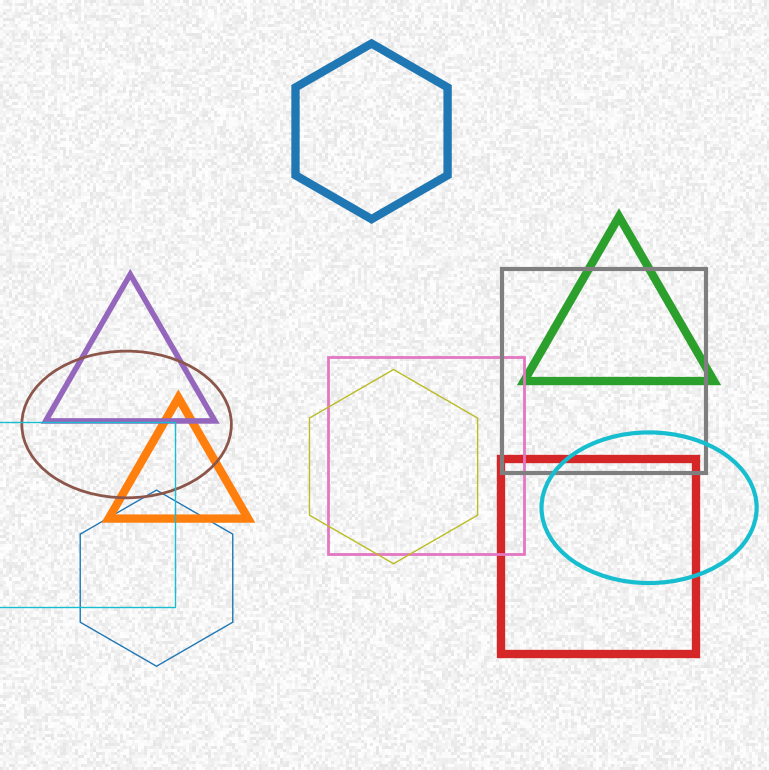[{"shape": "hexagon", "thickness": 3, "radius": 0.57, "center": [0.483, 0.829]}, {"shape": "hexagon", "thickness": 0.5, "radius": 0.57, "center": [0.203, 0.249]}, {"shape": "triangle", "thickness": 3, "radius": 0.52, "center": [0.232, 0.379]}, {"shape": "triangle", "thickness": 3, "radius": 0.71, "center": [0.804, 0.576]}, {"shape": "square", "thickness": 3, "radius": 0.63, "center": [0.777, 0.277]}, {"shape": "triangle", "thickness": 2, "radius": 0.63, "center": [0.169, 0.517]}, {"shape": "oval", "thickness": 1, "radius": 0.68, "center": [0.164, 0.449]}, {"shape": "square", "thickness": 1, "radius": 0.64, "center": [0.553, 0.408]}, {"shape": "square", "thickness": 1.5, "radius": 0.66, "center": [0.785, 0.518]}, {"shape": "hexagon", "thickness": 0.5, "radius": 0.63, "center": [0.511, 0.394]}, {"shape": "oval", "thickness": 1.5, "radius": 0.7, "center": [0.843, 0.341]}, {"shape": "square", "thickness": 0.5, "radius": 0.6, "center": [0.108, 0.332]}]